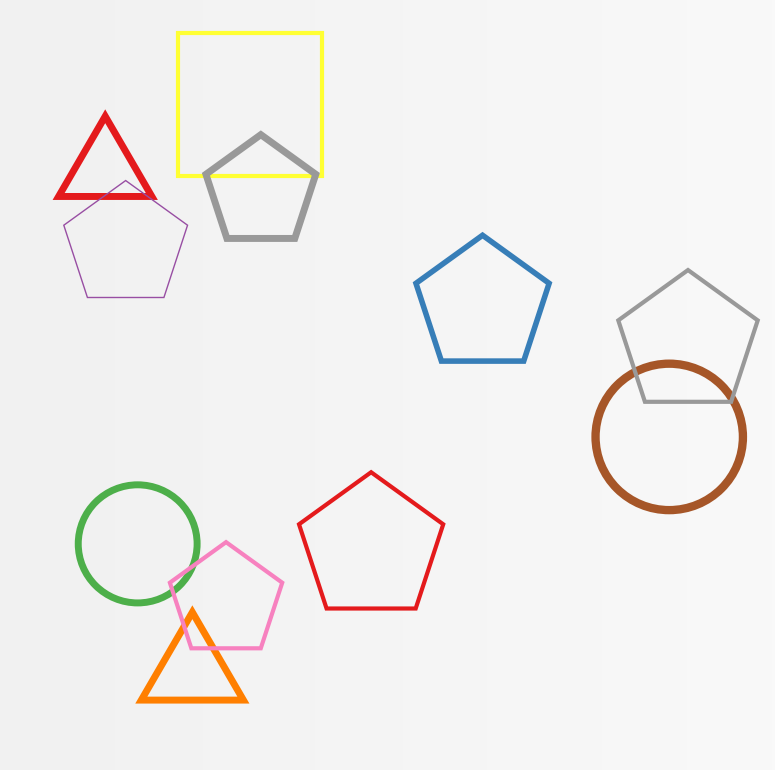[{"shape": "triangle", "thickness": 2.5, "radius": 0.35, "center": [0.136, 0.78]}, {"shape": "pentagon", "thickness": 1.5, "radius": 0.49, "center": [0.479, 0.289]}, {"shape": "pentagon", "thickness": 2, "radius": 0.45, "center": [0.623, 0.604]}, {"shape": "circle", "thickness": 2.5, "radius": 0.38, "center": [0.178, 0.294]}, {"shape": "pentagon", "thickness": 0.5, "radius": 0.42, "center": [0.162, 0.682]}, {"shape": "triangle", "thickness": 2.5, "radius": 0.38, "center": [0.248, 0.129]}, {"shape": "square", "thickness": 1.5, "radius": 0.46, "center": [0.323, 0.865]}, {"shape": "circle", "thickness": 3, "radius": 0.48, "center": [0.864, 0.433]}, {"shape": "pentagon", "thickness": 1.5, "radius": 0.38, "center": [0.292, 0.22]}, {"shape": "pentagon", "thickness": 2.5, "radius": 0.37, "center": [0.337, 0.751]}, {"shape": "pentagon", "thickness": 1.5, "radius": 0.47, "center": [0.888, 0.555]}]